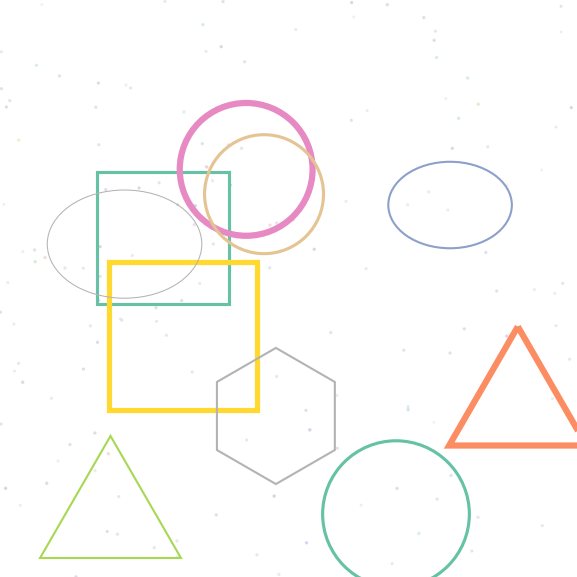[{"shape": "square", "thickness": 1.5, "radius": 0.57, "center": [0.283, 0.586]}, {"shape": "circle", "thickness": 1.5, "radius": 0.64, "center": [0.686, 0.109]}, {"shape": "triangle", "thickness": 3, "radius": 0.69, "center": [0.897, 0.296]}, {"shape": "oval", "thickness": 1, "radius": 0.53, "center": [0.779, 0.644]}, {"shape": "circle", "thickness": 3, "radius": 0.57, "center": [0.426, 0.706]}, {"shape": "triangle", "thickness": 1, "radius": 0.7, "center": [0.191, 0.103]}, {"shape": "square", "thickness": 2.5, "radius": 0.64, "center": [0.316, 0.417]}, {"shape": "circle", "thickness": 1.5, "radius": 0.51, "center": [0.457, 0.663]}, {"shape": "oval", "thickness": 0.5, "radius": 0.67, "center": [0.216, 0.576]}, {"shape": "hexagon", "thickness": 1, "radius": 0.59, "center": [0.478, 0.279]}]